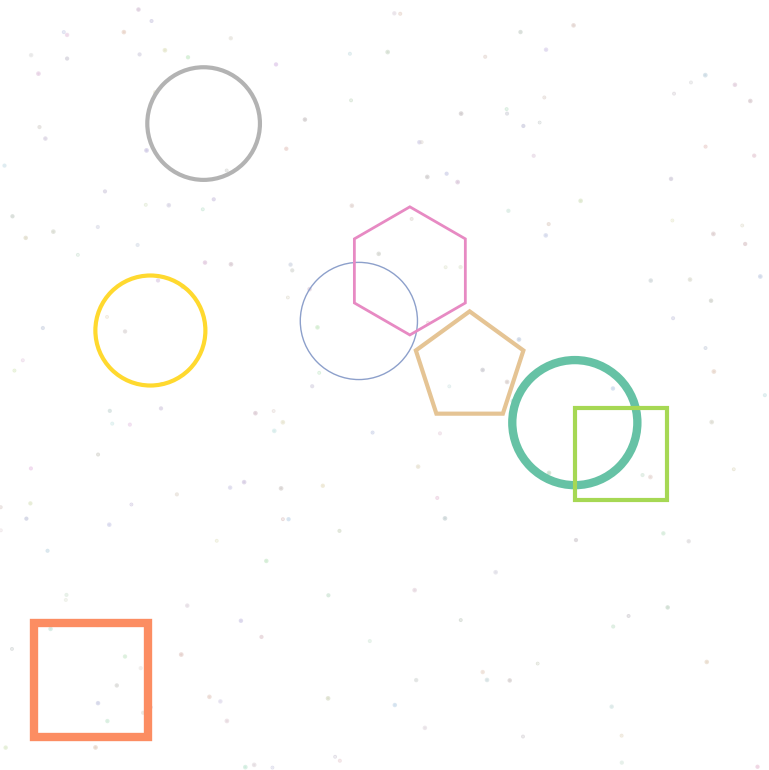[{"shape": "circle", "thickness": 3, "radius": 0.41, "center": [0.747, 0.451]}, {"shape": "square", "thickness": 3, "radius": 0.37, "center": [0.118, 0.117]}, {"shape": "circle", "thickness": 0.5, "radius": 0.38, "center": [0.466, 0.583]}, {"shape": "hexagon", "thickness": 1, "radius": 0.42, "center": [0.532, 0.648]}, {"shape": "square", "thickness": 1.5, "radius": 0.3, "center": [0.806, 0.41]}, {"shape": "circle", "thickness": 1.5, "radius": 0.36, "center": [0.195, 0.571]}, {"shape": "pentagon", "thickness": 1.5, "radius": 0.37, "center": [0.61, 0.522]}, {"shape": "circle", "thickness": 1.5, "radius": 0.37, "center": [0.264, 0.84]}]